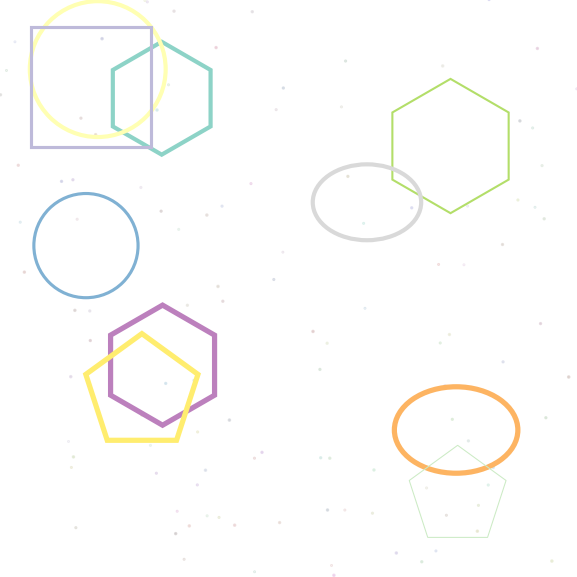[{"shape": "hexagon", "thickness": 2, "radius": 0.49, "center": [0.28, 0.829]}, {"shape": "circle", "thickness": 2, "radius": 0.59, "center": [0.169, 0.879]}, {"shape": "square", "thickness": 1.5, "radius": 0.52, "center": [0.158, 0.849]}, {"shape": "circle", "thickness": 1.5, "radius": 0.45, "center": [0.149, 0.574]}, {"shape": "oval", "thickness": 2.5, "radius": 0.53, "center": [0.79, 0.255]}, {"shape": "hexagon", "thickness": 1, "radius": 0.58, "center": [0.78, 0.746]}, {"shape": "oval", "thickness": 2, "radius": 0.47, "center": [0.635, 0.649]}, {"shape": "hexagon", "thickness": 2.5, "radius": 0.52, "center": [0.282, 0.367]}, {"shape": "pentagon", "thickness": 0.5, "radius": 0.44, "center": [0.792, 0.14]}, {"shape": "pentagon", "thickness": 2.5, "radius": 0.51, "center": [0.246, 0.319]}]